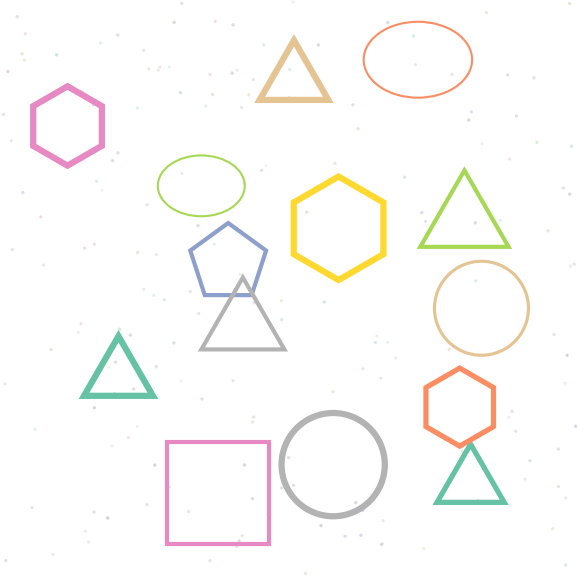[{"shape": "triangle", "thickness": 2.5, "radius": 0.34, "center": [0.815, 0.163]}, {"shape": "triangle", "thickness": 3, "radius": 0.34, "center": [0.205, 0.348]}, {"shape": "hexagon", "thickness": 2.5, "radius": 0.34, "center": [0.796, 0.294]}, {"shape": "oval", "thickness": 1, "radius": 0.47, "center": [0.724, 0.896]}, {"shape": "pentagon", "thickness": 2, "radius": 0.35, "center": [0.395, 0.544]}, {"shape": "hexagon", "thickness": 3, "radius": 0.34, "center": [0.117, 0.781]}, {"shape": "square", "thickness": 2, "radius": 0.44, "center": [0.378, 0.145]}, {"shape": "oval", "thickness": 1, "radius": 0.38, "center": [0.349, 0.677]}, {"shape": "triangle", "thickness": 2, "radius": 0.44, "center": [0.804, 0.616]}, {"shape": "hexagon", "thickness": 3, "radius": 0.45, "center": [0.586, 0.604]}, {"shape": "circle", "thickness": 1.5, "radius": 0.41, "center": [0.834, 0.465]}, {"shape": "triangle", "thickness": 3, "radius": 0.34, "center": [0.509, 0.86]}, {"shape": "circle", "thickness": 3, "radius": 0.45, "center": [0.577, 0.195]}, {"shape": "triangle", "thickness": 2, "radius": 0.41, "center": [0.421, 0.436]}]